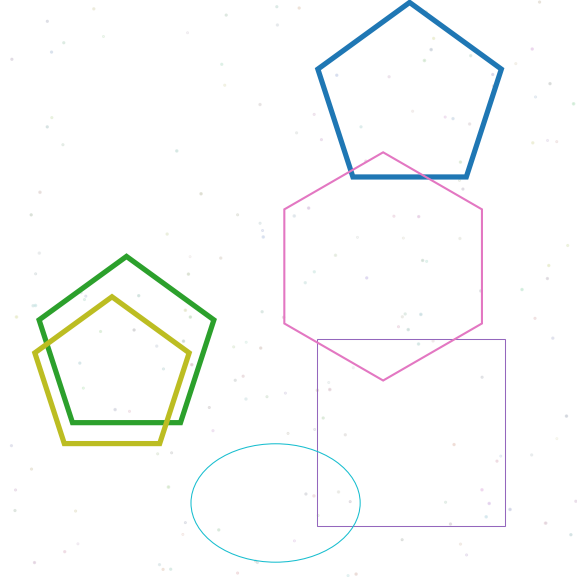[{"shape": "pentagon", "thickness": 2.5, "radius": 0.84, "center": [0.709, 0.828]}, {"shape": "pentagon", "thickness": 2.5, "radius": 0.8, "center": [0.219, 0.396]}, {"shape": "square", "thickness": 0.5, "radius": 0.81, "center": [0.712, 0.25]}, {"shape": "hexagon", "thickness": 1, "radius": 0.99, "center": [0.663, 0.538]}, {"shape": "pentagon", "thickness": 2.5, "radius": 0.7, "center": [0.194, 0.345]}, {"shape": "oval", "thickness": 0.5, "radius": 0.73, "center": [0.477, 0.128]}]